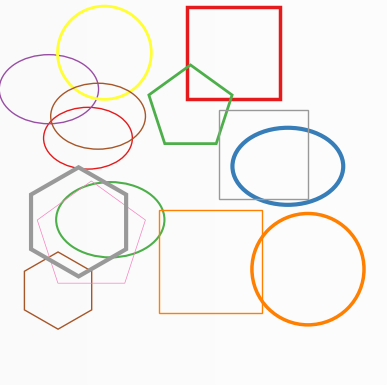[{"shape": "oval", "thickness": 1, "radius": 0.57, "center": [0.227, 0.641]}, {"shape": "square", "thickness": 2.5, "radius": 0.6, "center": [0.602, 0.863]}, {"shape": "oval", "thickness": 3, "radius": 0.71, "center": [0.743, 0.568]}, {"shape": "oval", "thickness": 1.5, "radius": 0.7, "center": [0.285, 0.429]}, {"shape": "pentagon", "thickness": 2, "radius": 0.56, "center": [0.492, 0.718]}, {"shape": "oval", "thickness": 1, "radius": 0.64, "center": [0.126, 0.768]}, {"shape": "circle", "thickness": 2.5, "radius": 0.72, "center": [0.795, 0.301]}, {"shape": "square", "thickness": 1, "radius": 0.67, "center": [0.542, 0.32]}, {"shape": "circle", "thickness": 2, "radius": 0.61, "center": [0.269, 0.863]}, {"shape": "oval", "thickness": 1, "radius": 0.61, "center": [0.253, 0.698]}, {"shape": "hexagon", "thickness": 1, "radius": 0.5, "center": [0.15, 0.245]}, {"shape": "pentagon", "thickness": 0.5, "radius": 0.73, "center": [0.236, 0.383]}, {"shape": "square", "thickness": 1, "radius": 0.58, "center": [0.68, 0.599]}, {"shape": "hexagon", "thickness": 3, "radius": 0.71, "center": [0.203, 0.424]}]